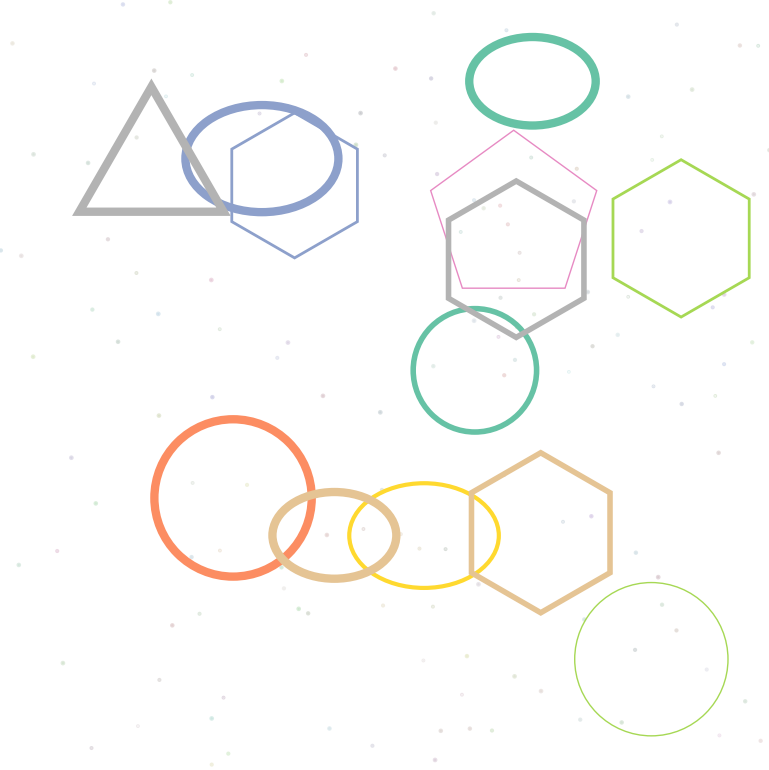[{"shape": "circle", "thickness": 2, "radius": 0.4, "center": [0.617, 0.519]}, {"shape": "oval", "thickness": 3, "radius": 0.41, "center": [0.692, 0.894]}, {"shape": "circle", "thickness": 3, "radius": 0.51, "center": [0.303, 0.353]}, {"shape": "hexagon", "thickness": 1, "radius": 0.47, "center": [0.383, 0.759]}, {"shape": "oval", "thickness": 3, "radius": 0.5, "center": [0.34, 0.794]}, {"shape": "pentagon", "thickness": 0.5, "radius": 0.57, "center": [0.667, 0.717]}, {"shape": "hexagon", "thickness": 1, "radius": 0.51, "center": [0.885, 0.69]}, {"shape": "circle", "thickness": 0.5, "radius": 0.5, "center": [0.846, 0.144]}, {"shape": "oval", "thickness": 1.5, "radius": 0.49, "center": [0.551, 0.304]}, {"shape": "hexagon", "thickness": 2, "radius": 0.52, "center": [0.702, 0.308]}, {"shape": "oval", "thickness": 3, "radius": 0.4, "center": [0.434, 0.305]}, {"shape": "triangle", "thickness": 3, "radius": 0.54, "center": [0.197, 0.779]}, {"shape": "hexagon", "thickness": 2, "radius": 0.51, "center": [0.67, 0.663]}]